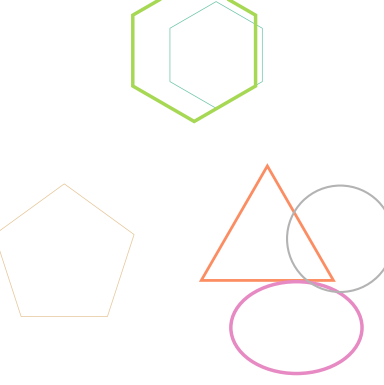[{"shape": "hexagon", "thickness": 0.5, "radius": 0.69, "center": [0.561, 0.857]}, {"shape": "triangle", "thickness": 2, "radius": 0.99, "center": [0.694, 0.371]}, {"shape": "oval", "thickness": 2.5, "radius": 0.85, "center": [0.77, 0.149]}, {"shape": "hexagon", "thickness": 2.5, "radius": 0.92, "center": [0.504, 0.869]}, {"shape": "pentagon", "thickness": 0.5, "radius": 0.95, "center": [0.167, 0.332]}, {"shape": "circle", "thickness": 1.5, "radius": 0.69, "center": [0.884, 0.38]}]